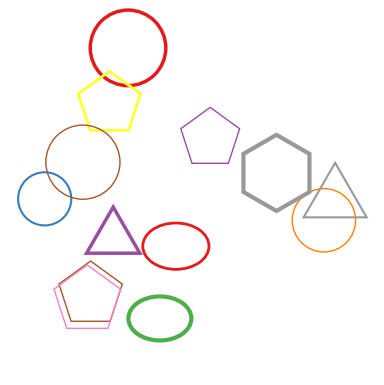[{"shape": "circle", "thickness": 2.5, "radius": 0.49, "center": [0.333, 0.876]}, {"shape": "oval", "thickness": 2, "radius": 0.43, "center": [0.457, 0.361]}, {"shape": "circle", "thickness": 1.5, "radius": 0.35, "center": [0.116, 0.484]}, {"shape": "oval", "thickness": 3, "radius": 0.41, "center": [0.415, 0.173]}, {"shape": "triangle", "thickness": 2.5, "radius": 0.4, "center": [0.294, 0.382]}, {"shape": "pentagon", "thickness": 1, "radius": 0.4, "center": [0.546, 0.641]}, {"shape": "circle", "thickness": 1, "radius": 0.41, "center": [0.841, 0.428]}, {"shape": "pentagon", "thickness": 2, "radius": 0.42, "center": [0.284, 0.73]}, {"shape": "pentagon", "thickness": 1, "radius": 0.43, "center": [0.235, 0.235]}, {"shape": "circle", "thickness": 1, "radius": 0.48, "center": [0.215, 0.579]}, {"shape": "pentagon", "thickness": 1, "radius": 0.45, "center": [0.227, 0.221]}, {"shape": "triangle", "thickness": 1.5, "radius": 0.47, "center": [0.87, 0.483]}, {"shape": "hexagon", "thickness": 3, "radius": 0.49, "center": [0.718, 0.551]}]